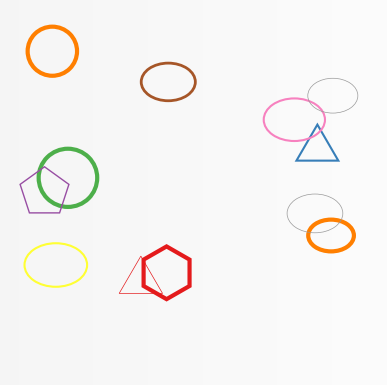[{"shape": "triangle", "thickness": 0.5, "radius": 0.32, "center": [0.364, 0.27]}, {"shape": "hexagon", "thickness": 3, "radius": 0.34, "center": [0.43, 0.291]}, {"shape": "triangle", "thickness": 1.5, "radius": 0.31, "center": [0.819, 0.614]}, {"shape": "circle", "thickness": 3, "radius": 0.38, "center": [0.175, 0.538]}, {"shape": "pentagon", "thickness": 1, "radius": 0.33, "center": [0.115, 0.501]}, {"shape": "oval", "thickness": 3, "radius": 0.29, "center": [0.854, 0.388]}, {"shape": "circle", "thickness": 3, "radius": 0.32, "center": [0.135, 0.867]}, {"shape": "oval", "thickness": 1.5, "radius": 0.4, "center": [0.144, 0.312]}, {"shape": "oval", "thickness": 2, "radius": 0.35, "center": [0.434, 0.787]}, {"shape": "oval", "thickness": 1.5, "radius": 0.4, "center": [0.76, 0.689]}, {"shape": "oval", "thickness": 0.5, "radius": 0.32, "center": [0.859, 0.751]}, {"shape": "oval", "thickness": 0.5, "radius": 0.36, "center": [0.813, 0.446]}]